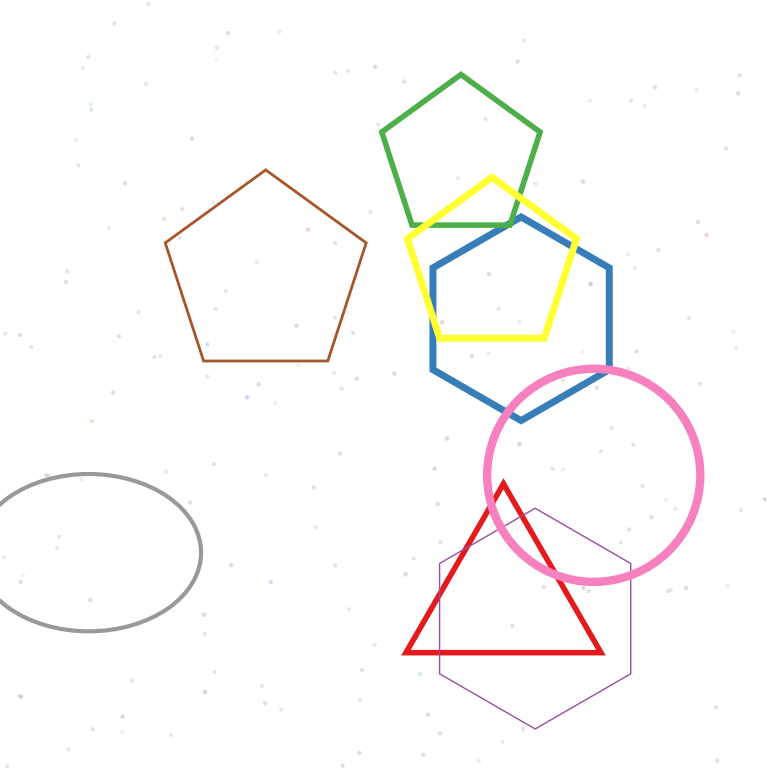[{"shape": "triangle", "thickness": 2, "radius": 0.73, "center": [0.654, 0.225]}, {"shape": "hexagon", "thickness": 2.5, "radius": 0.66, "center": [0.677, 0.586]}, {"shape": "pentagon", "thickness": 2, "radius": 0.54, "center": [0.599, 0.795]}, {"shape": "hexagon", "thickness": 0.5, "radius": 0.72, "center": [0.695, 0.197]}, {"shape": "pentagon", "thickness": 2.5, "radius": 0.58, "center": [0.639, 0.654]}, {"shape": "pentagon", "thickness": 1, "radius": 0.69, "center": [0.345, 0.642]}, {"shape": "circle", "thickness": 3, "radius": 0.69, "center": [0.771, 0.383]}, {"shape": "oval", "thickness": 1.5, "radius": 0.73, "center": [0.115, 0.282]}]